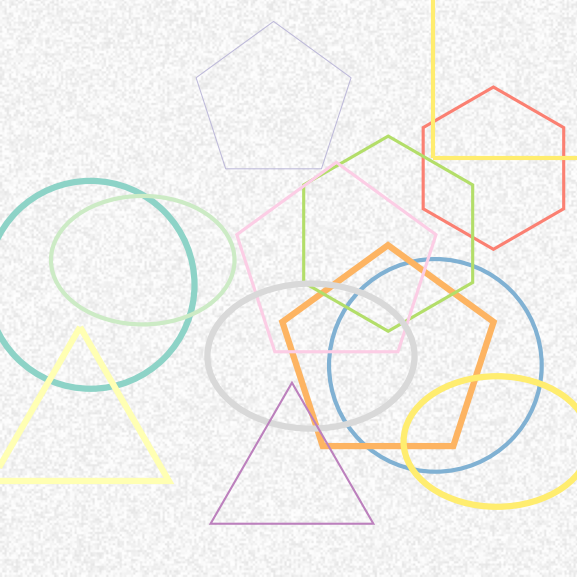[{"shape": "circle", "thickness": 3, "radius": 0.9, "center": [0.157, 0.506]}, {"shape": "triangle", "thickness": 3, "radius": 0.89, "center": [0.139, 0.255]}, {"shape": "pentagon", "thickness": 0.5, "radius": 0.71, "center": [0.474, 0.821]}, {"shape": "hexagon", "thickness": 1.5, "radius": 0.7, "center": [0.854, 0.708]}, {"shape": "circle", "thickness": 2, "radius": 0.92, "center": [0.754, 0.366]}, {"shape": "pentagon", "thickness": 3, "radius": 0.96, "center": [0.672, 0.382]}, {"shape": "hexagon", "thickness": 1.5, "radius": 0.84, "center": [0.672, 0.594]}, {"shape": "pentagon", "thickness": 1.5, "radius": 0.91, "center": [0.582, 0.537]}, {"shape": "oval", "thickness": 3, "radius": 0.9, "center": [0.539, 0.383]}, {"shape": "triangle", "thickness": 1, "radius": 0.81, "center": [0.506, 0.174]}, {"shape": "oval", "thickness": 2, "radius": 0.79, "center": [0.247, 0.549]}, {"shape": "oval", "thickness": 3, "radius": 0.81, "center": [0.86, 0.235]}, {"shape": "square", "thickness": 2, "radius": 0.73, "center": [0.897, 0.872]}]